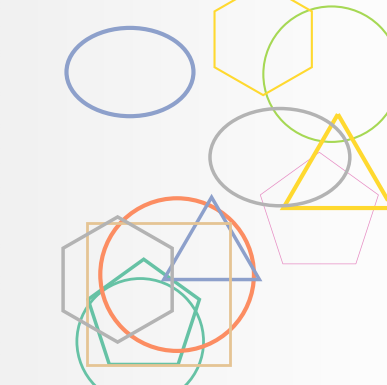[{"shape": "pentagon", "thickness": 2.5, "radius": 0.76, "center": [0.371, 0.176]}, {"shape": "circle", "thickness": 2, "radius": 0.82, "center": [0.362, 0.113]}, {"shape": "circle", "thickness": 3, "radius": 0.99, "center": [0.457, 0.287]}, {"shape": "oval", "thickness": 3, "radius": 0.82, "center": [0.335, 0.813]}, {"shape": "triangle", "thickness": 2.5, "radius": 0.71, "center": [0.546, 0.345]}, {"shape": "pentagon", "thickness": 0.5, "radius": 0.8, "center": [0.824, 0.444]}, {"shape": "circle", "thickness": 1.5, "radius": 0.88, "center": [0.856, 0.807]}, {"shape": "hexagon", "thickness": 1.5, "radius": 0.72, "center": [0.679, 0.898]}, {"shape": "triangle", "thickness": 3, "radius": 0.81, "center": [0.872, 0.541]}, {"shape": "square", "thickness": 2, "radius": 0.92, "center": [0.409, 0.236]}, {"shape": "hexagon", "thickness": 2.5, "radius": 0.81, "center": [0.304, 0.274]}, {"shape": "oval", "thickness": 2.5, "radius": 0.9, "center": [0.722, 0.592]}]